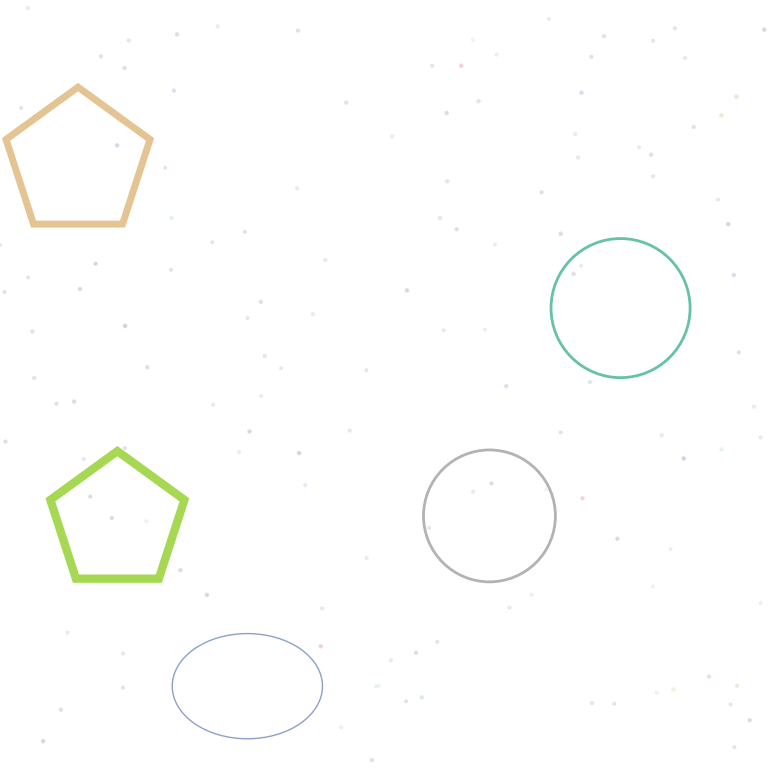[{"shape": "circle", "thickness": 1, "radius": 0.45, "center": [0.806, 0.6]}, {"shape": "oval", "thickness": 0.5, "radius": 0.49, "center": [0.321, 0.109]}, {"shape": "pentagon", "thickness": 3, "radius": 0.46, "center": [0.152, 0.323]}, {"shape": "pentagon", "thickness": 2.5, "radius": 0.49, "center": [0.101, 0.789]}, {"shape": "circle", "thickness": 1, "radius": 0.43, "center": [0.636, 0.33]}]